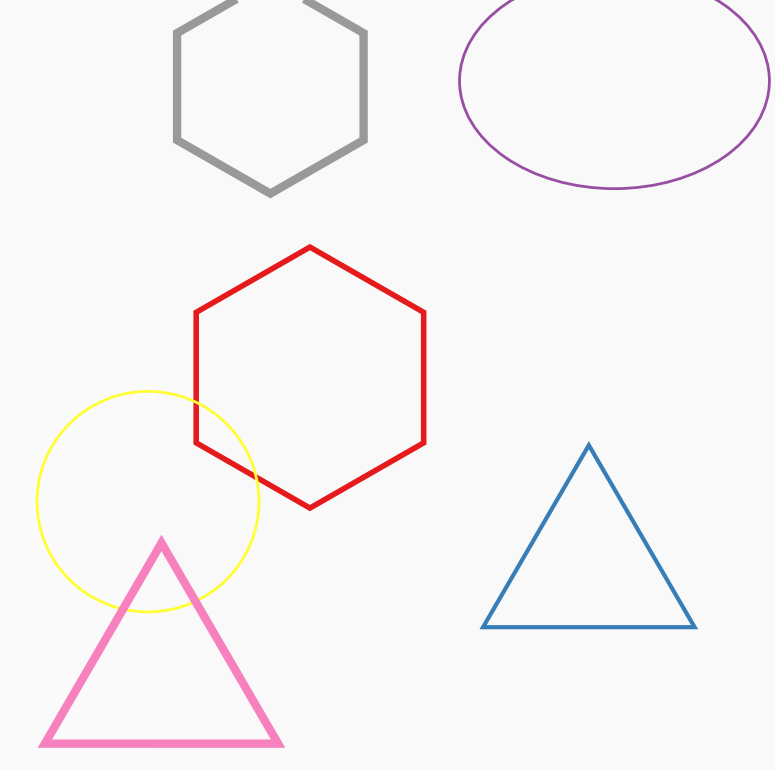[{"shape": "hexagon", "thickness": 2, "radius": 0.85, "center": [0.4, 0.51]}, {"shape": "triangle", "thickness": 1.5, "radius": 0.79, "center": [0.76, 0.264]}, {"shape": "oval", "thickness": 1, "radius": 1.0, "center": [0.793, 0.895]}, {"shape": "circle", "thickness": 1, "radius": 0.72, "center": [0.191, 0.349]}, {"shape": "triangle", "thickness": 3, "radius": 0.87, "center": [0.208, 0.121]}, {"shape": "hexagon", "thickness": 3, "radius": 0.69, "center": [0.349, 0.888]}]